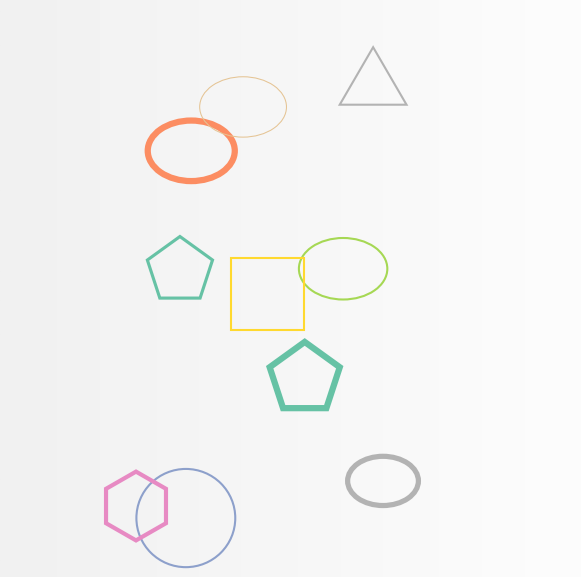[{"shape": "pentagon", "thickness": 1.5, "radius": 0.29, "center": [0.31, 0.531]}, {"shape": "pentagon", "thickness": 3, "radius": 0.32, "center": [0.524, 0.344]}, {"shape": "oval", "thickness": 3, "radius": 0.37, "center": [0.329, 0.738]}, {"shape": "circle", "thickness": 1, "radius": 0.43, "center": [0.32, 0.102]}, {"shape": "hexagon", "thickness": 2, "radius": 0.3, "center": [0.234, 0.123]}, {"shape": "oval", "thickness": 1, "radius": 0.38, "center": [0.59, 0.534]}, {"shape": "square", "thickness": 1, "radius": 0.31, "center": [0.46, 0.49]}, {"shape": "oval", "thickness": 0.5, "radius": 0.37, "center": [0.418, 0.814]}, {"shape": "triangle", "thickness": 1, "radius": 0.33, "center": [0.642, 0.851]}, {"shape": "oval", "thickness": 2.5, "radius": 0.3, "center": [0.659, 0.166]}]